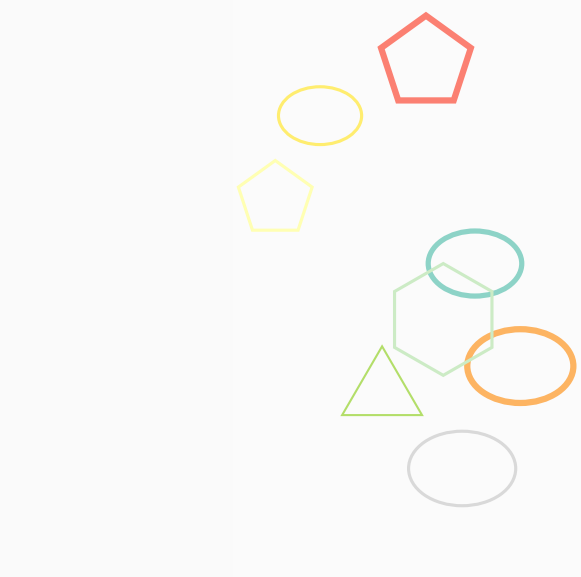[{"shape": "oval", "thickness": 2.5, "radius": 0.4, "center": [0.817, 0.543]}, {"shape": "pentagon", "thickness": 1.5, "radius": 0.33, "center": [0.474, 0.655]}, {"shape": "pentagon", "thickness": 3, "radius": 0.41, "center": [0.733, 0.891]}, {"shape": "oval", "thickness": 3, "radius": 0.46, "center": [0.895, 0.365]}, {"shape": "triangle", "thickness": 1, "radius": 0.4, "center": [0.657, 0.32]}, {"shape": "oval", "thickness": 1.5, "radius": 0.46, "center": [0.795, 0.188]}, {"shape": "hexagon", "thickness": 1.5, "radius": 0.48, "center": [0.763, 0.446]}, {"shape": "oval", "thickness": 1.5, "radius": 0.36, "center": [0.551, 0.799]}]